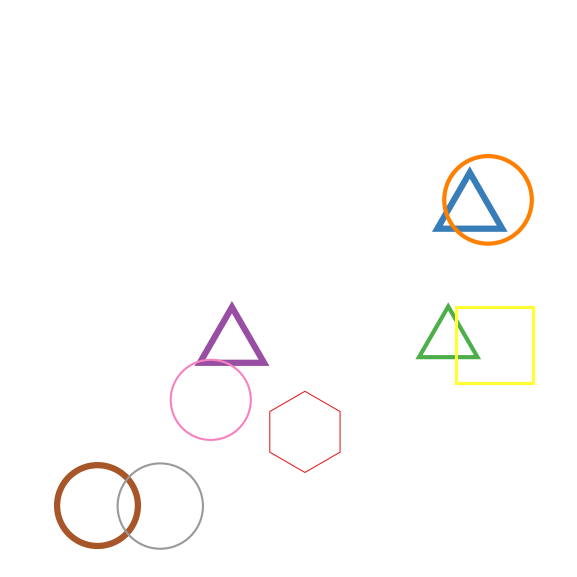[{"shape": "hexagon", "thickness": 0.5, "radius": 0.35, "center": [0.528, 0.251]}, {"shape": "triangle", "thickness": 3, "radius": 0.32, "center": [0.813, 0.636]}, {"shape": "triangle", "thickness": 2, "radius": 0.29, "center": [0.776, 0.41]}, {"shape": "triangle", "thickness": 3, "radius": 0.32, "center": [0.402, 0.403]}, {"shape": "circle", "thickness": 2, "radius": 0.38, "center": [0.845, 0.653]}, {"shape": "square", "thickness": 1.5, "radius": 0.33, "center": [0.856, 0.402]}, {"shape": "circle", "thickness": 3, "radius": 0.35, "center": [0.169, 0.124]}, {"shape": "circle", "thickness": 1, "radius": 0.35, "center": [0.365, 0.307]}, {"shape": "circle", "thickness": 1, "radius": 0.37, "center": [0.278, 0.123]}]